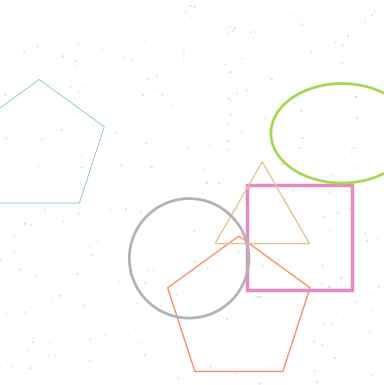[{"shape": "pentagon", "thickness": 0.5, "radius": 0.89, "center": [0.102, 0.616]}, {"shape": "pentagon", "thickness": 1, "radius": 0.97, "center": [0.62, 0.192]}, {"shape": "square", "thickness": 2.5, "radius": 0.68, "center": [0.777, 0.384]}, {"shape": "oval", "thickness": 2, "radius": 0.92, "center": [0.888, 0.654]}, {"shape": "triangle", "thickness": 1, "radius": 0.71, "center": [0.681, 0.438]}, {"shape": "circle", "thickness": 2, "radius": 0.78, "center": [0.491, 0.329]}]